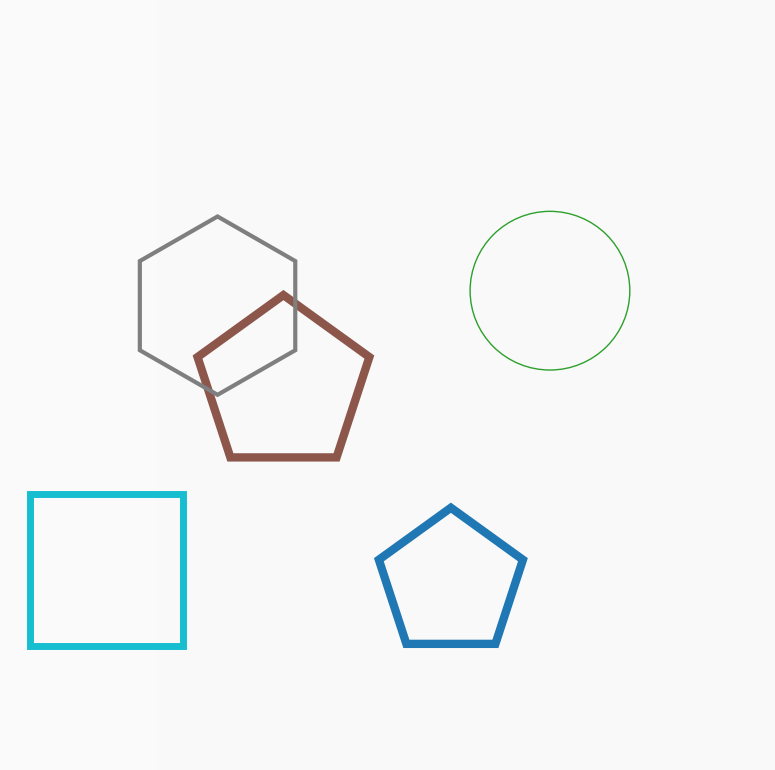[{"shape": "pentagon", "thickness": 3, "radius": 0.49, "center": [0.582, 0.243]}, {"shape": "circle", "thickness": 0.5, "radius": 0.52, "center": [0.71, 0.622]}, {"shape": "pentagon", "thickness": 3, "radius": 0.58, "center": [0.366, 0.5]}, {"shape": "hexagon", "thickness": 1.5, "radius": 0.58, "center": [0.281, 0.603]}, {"shape": "square", "thickness": 2.5, "radius": 0.49, "center": [0.138, 0.26]}]